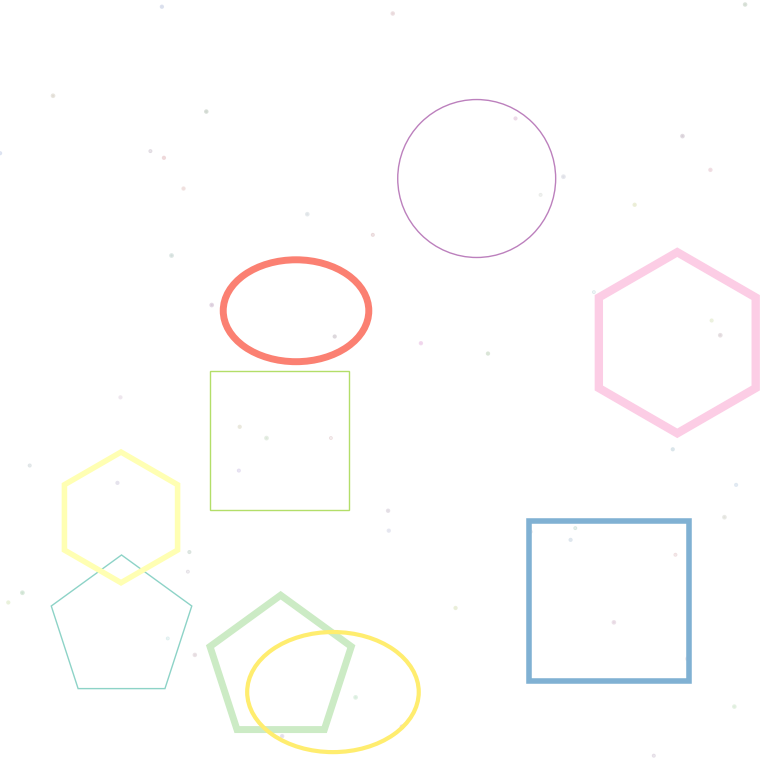[{"shape": "pentagon", "thickness": 0.5, "radius": 0.48, "center": [0.158, 0.183]}, {"shape": "hexagon", "thickness": 2, "radius": 0.42, "center": [0.157, 0.328]}, {"shape": "oval", "thickness": 2.5, "radius": 0.47, "center": [0.384, 0.596]}, {"shape": "square", "thickness": 2, "radius": 0.52, "center": [0.791, 0.22]}, {"shape": "square", "thickness": 0.5, "radius": 0.45, "center": [0.363, 0.428]}, {"shape": "hexagon", "thickness": 3, "radius": 0.59, "center": [0.88, 0.555]}, {"shape": "circle", "thickness": 0.5, "radius": 0.51, "center": [0.619, 0.768]}, {"shape": "pentagon", "thickness": 2.5, "radius": 0.48, "center": [0.364, 0.131]}, {"shape": "oval", "thickness": 1.5, "radius": 0.56, "center": [0.432, 0.101]}]